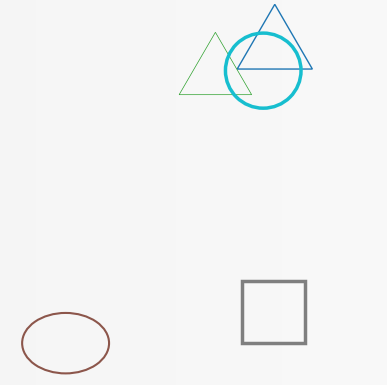[{"shape": "triangle", "thickness": 1, "radius": 0.56, "center": [0.709, 0.877]}, {"shape": "triangle", "thickness": 0.5, "radius": 0.54, "center": [0.556, 0.808]}, {"shape": "oval", "thickness": 1.5, "radius": 0.56, "center": [0.169, 0.109]}, {"shape": "square", "thickness": 2.5, "radius": 0.41, "center": [0.706, 0.19]}, {"shape": "circle", "thickness": 2.5, "radius": 0.49, "center": [0.679, 0.817]}]